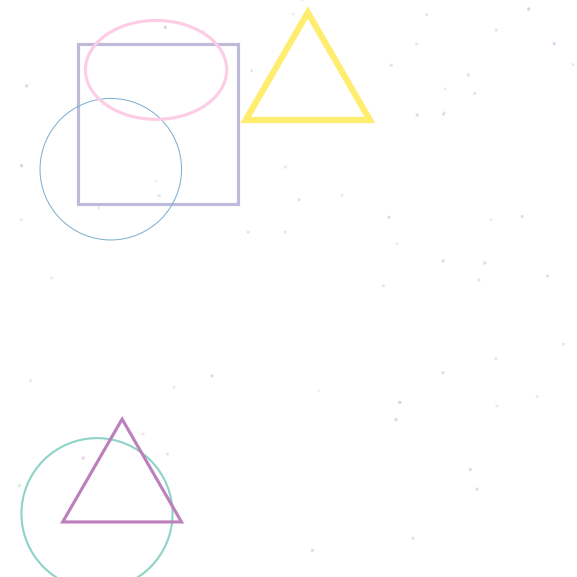[{"shape": "circle", "thickness": 1, "radius": 0.65, "center": [0.168, 0.11]}, {"shape": "square", "thickness": 1.5, "radius": 0.69, "center": [0.274, 0.785]}, {"shape": "circle", "thickness": 0.5, "radius": 0.61, "center": [0.192, 0.706]}, {"shape": "oval", "thickness": 1.5, "radius": 0.61, "center": [0.27, 0.878]}, {"shape": "triangle", "thickness": 1.5, "radius": 0.59, "center": [0.211, 0.155]}, {"shape": "triangle", "thickness": 3, "radius": 0.62, "center": [0.533, 0.853]}]